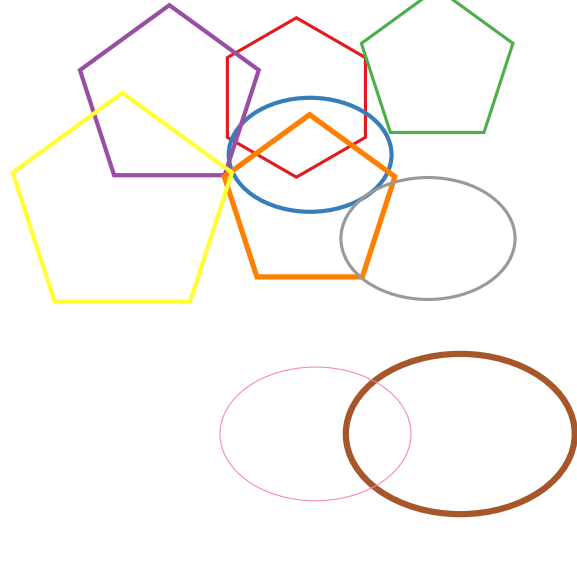[{"shape": "hexagon", "thickness": 1.5, "radius": 0.69, "center": [0.513, 0.83]}, {"shape": "oval", "thickness": 2, "radius": 0.71, "center": [0.537, 0.731]}, {"shape": "pentagon", "thickness": 1.5, "radius": 0.69, "center": [0.757, 0.881]}, {"shape": "pentagon", "thickness": 2, "radius": 0.81, "center": [0.293, 0.827]}, {"shape": "pentagon", "thickness": 2.5, "radius": 0.78, "center": [0.536, 0.645]}, {"shape": "pentagon", "thickness": 2, "radius": 1.0, "center": [0.212, 0.639]}, {"shape": "oval", "thickness": 3, "radius": 0.99, "center": [0.797, 0.248]}, {"shape": "oval", "thickness": 0.5, "radius": 0.83, "center": [0.546, 0.248]}, {"shape": "oval", "thickness": 1.5, "radius": 0.75, "center": [0.741, 0.586]}]